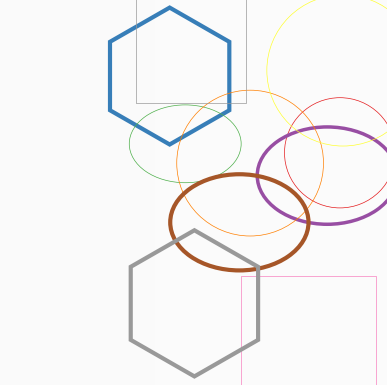[{"shape": "circle", "thickness": 0.5, "radius": 0.72, "center": [0.877, 0.603]}, {"shape": "hexagon", "thickness": 3, "radius": 0.89, "center": [0.438, 0.802]}, {"shape": "oval", "thickness": 0.5, "radius": 0.72, "center": [0.478, 0.626]}, {"shape": "oval", "thickness": 2.5, "radius": 0.9, "center": [0.844, 0.544]}, {"shape": "circle", "thickness": 0.5, "radius": 0.95, "center": [0.645, 0.576]}, {"shape": "circle", "thickness": 0.5, "radius": 0.98, "center": [0.885, 0.817]}, {"shape": "oval", "thickness": 3, "radius": 0.89, "center": [0.618, 0.423]}, {"shape": "square", "thickness": 0.5, "radius": 0.87, "center": [0.796, 0.108]}, {"shape": "hexagon", "thickness": 3, "radius": 0.95, "center": [0.502, 0.212]}, {"shape": "square", "thickness": 0.5, "radius": 0.71, "center": [0.494, 0.875]}]